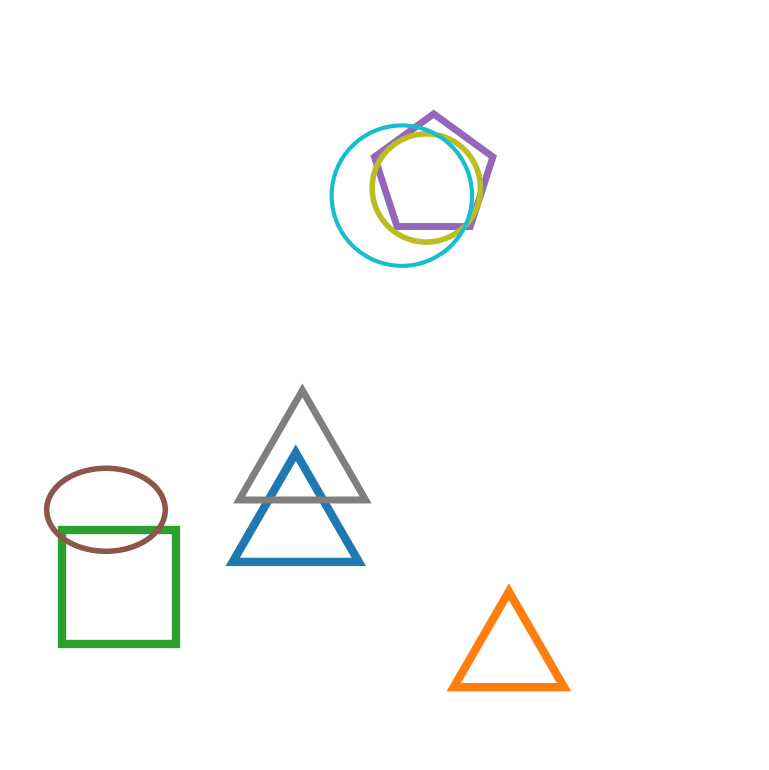[{"shape": "triangle", "thickness": 3, "radius": 0.47, "center": [0.384, 0.318]}, {"shape": "triangle", "thickness": 3, "radius": 0.41, "center": [0.661, 0.149]}, {"shape": "square", "thickness": 3, "radius": 0.37, "center": [0.154, 0.238]}, {"shape": "pentagon", "thickness": 2.5, "radius": 0.4, "center": [0.563, 0.771]}, {"shape": "oval", "thickness": 2, "radius": 0.39, "center": [0.138, 0.338]}, {"shape": "triangle", "thickness": 2.5, "radius": 0.47, "center": [0.393, 0.398]}, {"shape": "circle", "thickness": 2, "radius": 0.35, "center": [0.554, 0.756]}, {"shape": "circle", "thickness": 1.5, "radius": 0.46, "center": [0.522, 0.746]}]